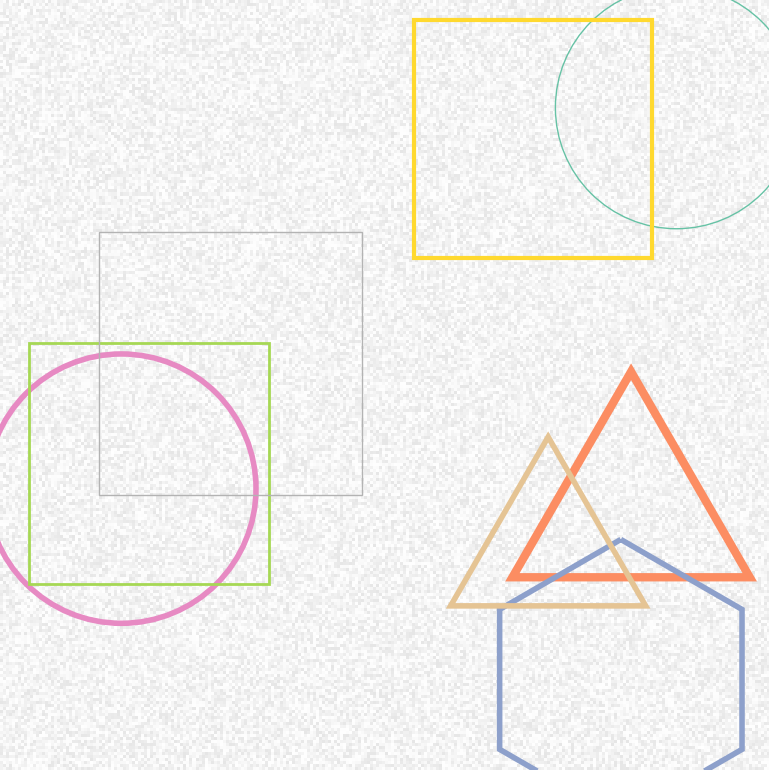[{"shape": "circle", "thickness": 0.5, "radius": 0.79, "center": [0.879, 0.86]}, {"shape": "triangle", "thickness": 3, "radius": 0.89, "center": [0.82, 0.339]}, {"shape": "hexagon", "thickness": 2, "radius": 0.91, "center": [0.806, 0.118]}, {"shape": "circle", "thickness": 2, "radius": 0.87, "center": [0.158, 0.365]}, {"shape": "square", "thickness": 1, "radius": 0.78, "center": [0.194, 0.398]}, {"shape": "square", "thickness": 1.5, "radius": 0.77, "center": [0.692, 0.82]}, {"shape": "triangle", "thickness": 2, "radius": 0.73, "center": [0.712, 0.286]}, {"shape": "square", "thickness": 0.5, "radius": 0.85, "center": [0.299, 0.528]}]